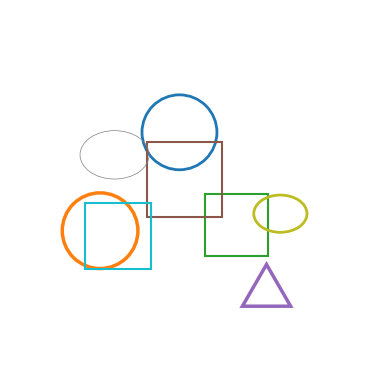[{"shape": "circle", "thickness": 2, "radius": 0.49, "center": [0.466, 0.656]}, {"shape": "circle", "thickness": 2.5, "radius": 0.49, "center": [0.26, 0.401]}, {"shape": "square", "thickness": 1.5, "radius": 0.41, "center": [0.614, 0.415]}, {"shape": "triangle", "thickness": 2.5, "radius": 0.36, "center": [0.692, 0.241]}, {"shape": "square", "thickness": 1.5, "radius": 0.49, "center": [0.478, 0.534]}, {"shape": "oval", "thickness": 0.5, "radius": 0.45, "center": [0.298, 0.598]}, {"shape": "oval", "thickness": 2, "radius": 0.35, "center": [0.728, 0.445]}, {"shape": "square", "thickness": 1.5, "radius": 0.43, "center": [0.306, 0.387]}]